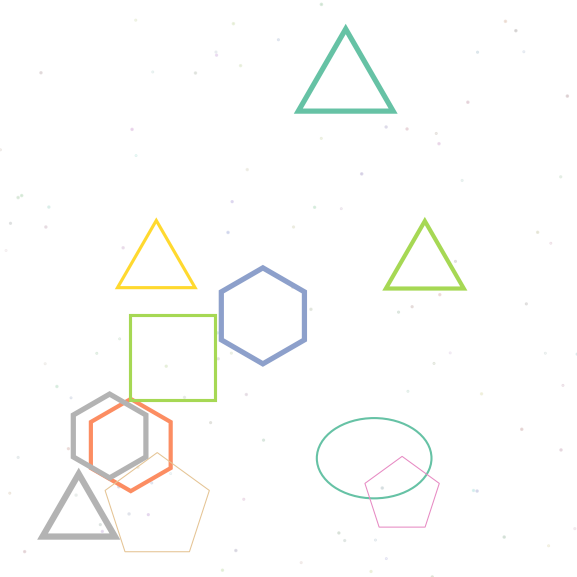[{"shape": "oval", "thickness": 1, "radius": 0.5, "center": [0.648, 0.206]}, {"shape": "triangle", "thickness": 2.5, "radius": 0.47, "center": [0.599, 0.854]}, {"shape": "hexagon", "thickness": 2, "radius": 0.4, "center": [0.226, 0.229]}, {"shape": "hexagon", "thickness": 2.5, "radius": 0.42, "center": [0.455, 0.452]}, {"shape": "pentagon", "thickness": 0.5, "radius": 0.34, "center": [0.696, 0.141]}, {"shape": "square", "thickness": 1.5, "radius": 0.37, "center": [0.299, 0.38]}, {"shape": "triangle", "thickness": 2, "radius": 0.39, "center": [0.736, 0.538]}, {"shape": "triangle", "thickness": 1.5, "radius": 0.39, "center": [0.271, 0.54]}, {"shape": "pentagon", "thickness": 0.5, "radius": 0.47, "center": [0.272, 0.121]}, {"shape": "triangle", "thickness": 3, "radius": 0.36, "center": [0.136, 0.106]}, {"shape": "hexagon", "thickness": 2.5, "radius": 0.36, "center": [0.19, 0.244]}]